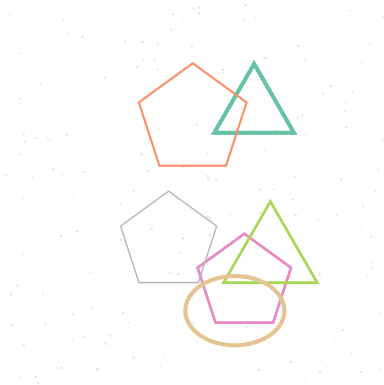[{"shape": "triangle", "thickness": 3, "radius": 0.6, "center": [0.66, 0.715]}, {"shape": "pentagon", "thickness": 1.5, "radius": 0.74, "center": [0.501, 0.689]}, {"shape": "pentagon", "thickness": 2, "radius": 0.64, "center": [0.635, 0.265]}, {"shape": "triangle", "thickness": 2, "radius": 0.7, "center": [0.702, 0.336]}, {"shape": "oval", "thickness": 3, "radius": 0.64, "center": [0.61, 0.193]}, {"shape": "pentagon", "thickness": 1, "radius": 0.66, "center": [0.438, 0.372]}]